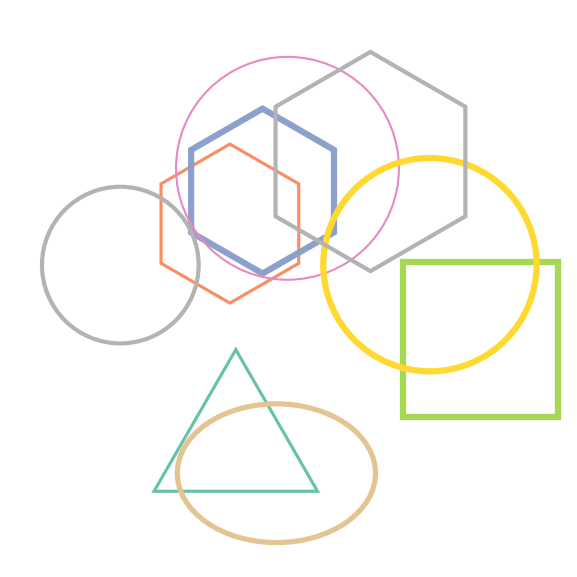[{"shape": "triangle", "thickness": 1.5, "radius": 0.82, "center": [0.408, 0.23]}, {"shape": "hexagon", "thickness": 1.5, "radius": 0.69, "center": [0.398, 0.612]}, {"shape": "hexagon", "thickness": 3, "radius": 0.71, "center": [0.455, 0.668]}, {"shape": "circle", "thickness": 1, "radius": 0.97, "center": [0.498, 0.708]}, {"shape": "square", "thickness": 3, "radius": 0.67, "center": [0.832, 0.411]}, {"shape": "circle", "thickness": 3, "radius": 0.92, "center": [0.745, 0.541]}, {"shape": "oval", "thickness": 2.5, "radius": 0.86, "center": [0.479, 0.18]}, {"shape": "hexagon", "thickness": 2, "radius": 0.95, "center": [0.641, 0.719]}, {"shape": "circle", "thickness": 2, "radius": 0.68, "center": [0.208, 0.54]}]